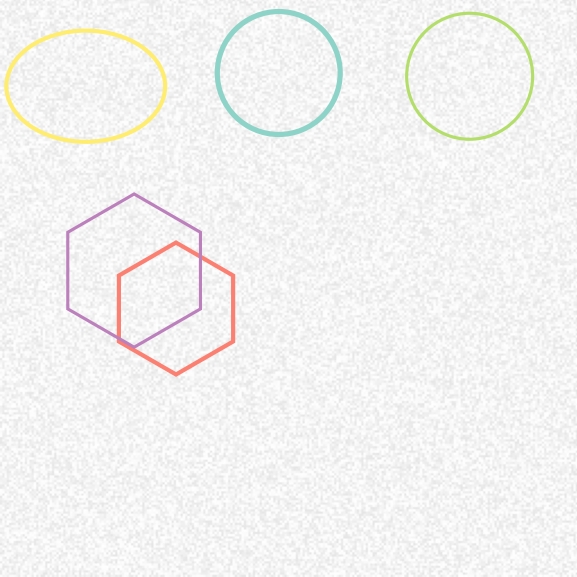[{"shape": "circle", "thickness": 2.5, "radius": 0.53, "center": [0.483, 0.873]}, {"shape": "hexagon", "thickness": 2, "radius": 0.57, "center": [0.305, 0.465]}, {"shape": "circle", "thickness": 1.5, "radius": 0.55, "center": [0.813, 0.867]}, {"shape": "hexagon", "thickness": 1.5, "radius": 0.66, "center": [0.232, 0.531]}, {"shape": "oval", "thickness": 2, "radius": 0.69, "center": [0.149, 0.85]}]